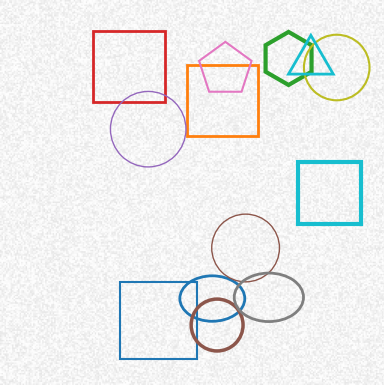[{"shape": "oval", "thickness": 2, "radius": 0.42, "center": [0.551, 0.225]}, {"shape": "square", "thickness": 1.5, "radius": 0.5, "center": [0.411, 0.167]}, {"shape": "square", "thickness": 2, "radius": 0.46, "center": [0.579, 0.738]}, {"shape": "hexagon", "thickness": 3, "radius": 0.34, "center": [0.75, 0.848]}, {"shape": "square", "thickness": 2, "radius": 0.47, "center": [0.336, 0.827]}, {"shape": "circle", "thickness": 1, "radius": 0.49, "center": [0.385, 0.664]}, {"shape": "circle", "thickness": 1, "radius": 0.44, "center": [0.638, 0.356]}, {"shape": "circle", "thickness": 2.5, "radius": 0.34, "center": [0.564, 0.156]}, {"shape": "pentagon", "thickness": 1.5, "radius": 0.36, "center": [0.585, 0.82]}, {"shape": "oval", "thickness": 2, "radius": 0.45, "center": [0.698, 0.228]}, {"shape": "circle", "thickness": 1.5, "radius": 0.43, "center": [0.875, 0.825]}, {"shape": "triangle", "thickness": 2, "radius": 0.34, "center": [0.807, 0.841]}, {"shape": "square", "thickness": 3, "radius": 0.41, "center": [0.856, 0.498]}]